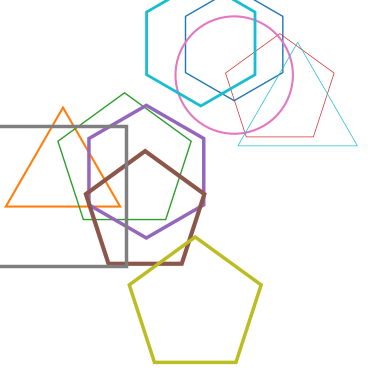[{"shape": "hexagon", "thickness": 1, "radius": 0.73, "center": [0.608, 0.884]}, {"shape": "triangle", "thickness": 1.5, "radius": 0.86, "center": [0.164, 0.549]}, {"shape": "pentagon", "thickness": 1, "radius": 0.91, "center": [0.323, 0.577]}, {"shape": "pentagon", "thickness": 0.5, "radius": 0.74, "center": [0.727, 0.764]}, {"shape": "hexagon", "thickness": 2.5, "radius": 0.86, "center": [0.38, 0.554]}, {"shape": "pentagon", "thickness": 3, "radius": 0.81, "center": [0.377, 0.446]}, {"shape": "circle", "thickness": 1.5, "radius": 0.76, "center": [0.608, 0.805]}, {"shape": "square", "thickness": 2.5, "radius": 0.91, "center": [0.144, 0.49]}, {"shape": "pentagon", "thickness": 2.5, "radius": 0.9, "center": [0.507, 0.204]}, {"shape": "hexagon", "thickness": 2, "radius": 0.81, "center": [0.522, 0.887]}, {"shape": "triangle", "thickness": 0.5, "radius": 0.9, "center": [0.773, 0.711]}]